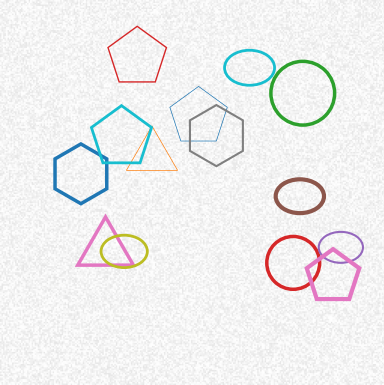[{"shape": "pentagon", "thickness": 0.5, "radius": 0.39, "center": [0.516, 0.697]}, {"shape": "hexagon", "thickness": 2.5, "radius": 0.39, "center": [0.21, 0.549]}, {"shape": "triangle", "thickness": 0.5, "radius": 0.38, "center": [0.395, 0.596]}, {"shape": "circle", "thickness": 2.5, "radius": 0.41, "center": [0.786, 0.758]}, {"shape": "pentagon", "thickness": 1, "radius": 0.4, "center": [0.356, 0.852]}, {"shape": "circle", "thickness": 2.5, "radius": 0.34, "center": [0.762, 0.317]}, {"shape": "oval", "thickness": 1.5, "radius": 0.29, "center": [0.885, 0.358]}, {"shape": "oval", "thickness": 3, "radius": 0.31, "center": [0.779, 0.49]}, {"shape": "pentagon", "thickness": 3, "radius": 0.36, "center": [0.865, 0.281]}, {"shape": "triangle", "thickness": 2.5, "radius": 0.42, "center": [0.274, 0.353]}, {"shape": "hexagon", "thickness": 1.5, "radius": 0.4, "center": [0.562, 0.648]}, {"shape": "oval", "thickness": 2, "radius": 0.3, "center": [0.323, 0.347]}, {"shape": "pentagon", "thickness": 2, "radius": 0.41, "center": [0.316, 0.643]}, {"shape": "oval", "thickness": 2, "radius": 0.32, "center": [0.648, 0.824]}]